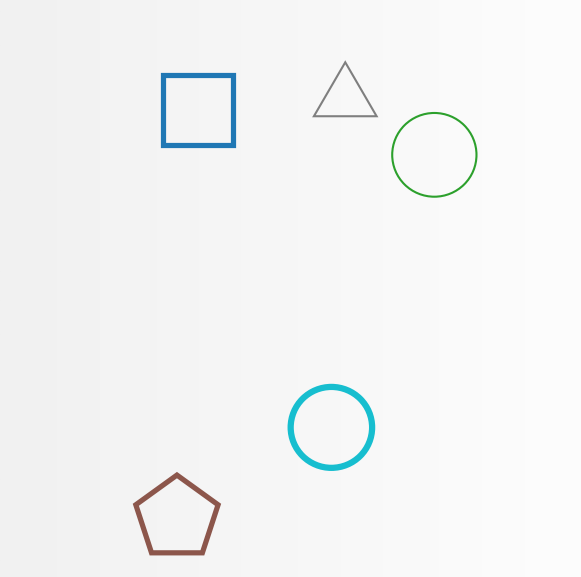[{"shape": "square", "thickness": 2.5, "radius": 0.3, "center": [0.341, 0.809]}, {"shape": "circle", "thickness": 1, "radius": 0.36, "center": [0.747, 0.731]}, {"shape": "pentagon", "thickness": 2.5, "radius": 0.37, "center": [0.304, 0.102]}, {"shape": "triangle", "thickness": 1, "radius": 0.31, "center": [0.594, 0.829]}, {"shape": "circle", "thickness": 3, "radius": 0.35, "center": [0.57, 0.259]}]